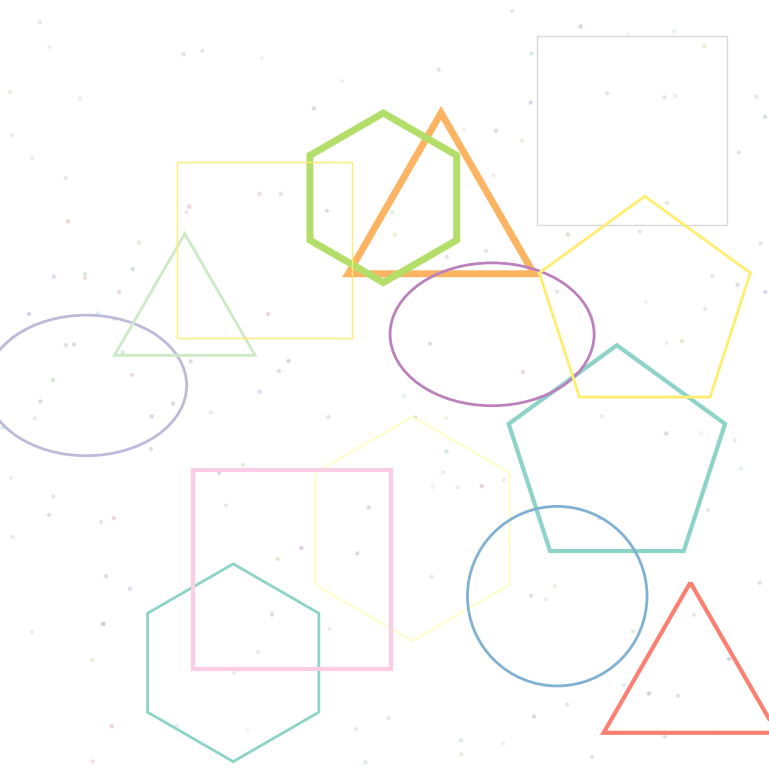[{"shape": "pentagon", "thickness": 1.5, "radius": 0.74, "center": [0.801, 0.404]}, {"shape": "hexagon", "thickness": 1, "radius": 0.64, "center": [0.303, 0.139]}, {"shape": "hexagon", "thickness": 0.5, "radius": 0.73, "center": [0.536, 0.313]}, {"shape": "oval", "thickness": 1, "radius": 0.65, "center": [0.112, 0.499]}, {"shape": "triangle", "thickness": 1.5, "radius": 0.65, "center": [0.897, 0.113]}, {"shape": "circle", "thickness": 1, "radius": 0.58, "center": [0.724, 0.226]}, {"shape": "triangle", "thickness": 2.5, "radius": 0.7, "center": [0.573, 0.714]}, {"shape": "hexagon", "thickness": 2.5, "radius": 0.55, "center": [0.498, 0.743]}, {"shape": "square", "thickness": 1.5, "radius": 0.64, "center": [0.379, 0.26]}, {"shape": "square", "thickness": 0.5, "radius": 0.61, "center": [0.821, 0.831]}, {"shape": "oval", "thickness": 1, "radius": 0.66, "center": [0.639, 0.566]}, {"shape": "triangle", "thickness": 1, "radius": 0.53, "center": [0.24, 0.591]}, {"shape": "square", "thickness": 0.5, "radius": 0.57, "center": [0.343, 0.675]}, {"shape": "pentagon", "thickness": 1, "radius": 0.72, "center": [0.837, 0.601]}]